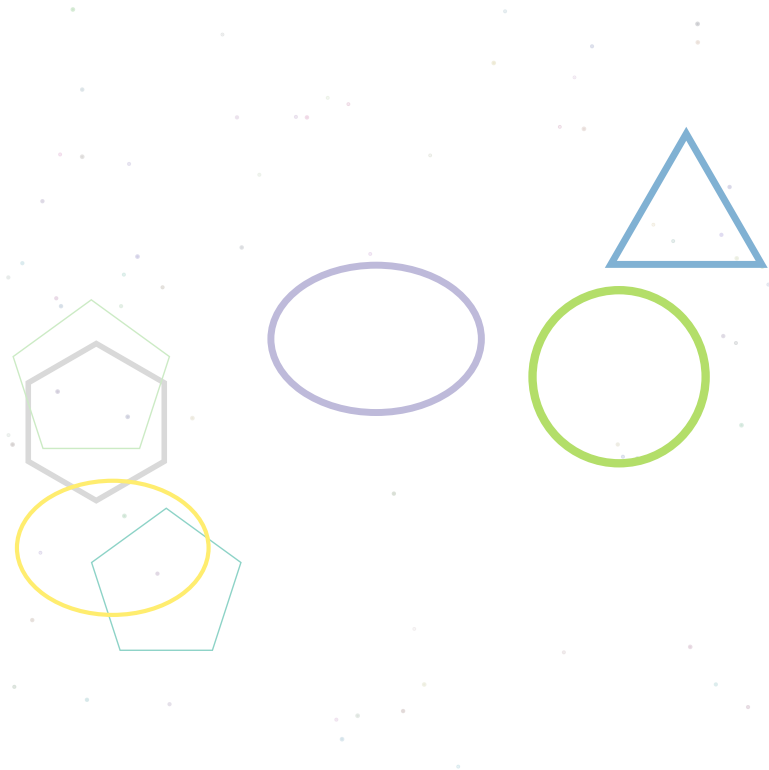[{"shape": "pentagon", "thickness": 0.5, "radius": 0.51, "center": [0.216, 0.238]}, {"shape": "oval", "thickness": 2.5, "radius": 0.68, "center": [0.488, 0.56]}, {"shape": "triangle", "thickness": 2.5, "radius": 0.57, "center": [0.891, 0.713]}, {"shape": "circle", "thickness": 3, "radius": 0.56, "center": [0.804, 0.511]}, {"shape": "hexagon", "thickness": 2, "radius": 0.51, "center": [0.125, 0.452]}, {"shape": "pentagon", "thickness": 0.5, "radius": 0.53, "center": [0.119, 0.504]}, {"shape": "oval", "thickness": 1.5, "radius": 0.62, "center": [0.146, 0.289]}]